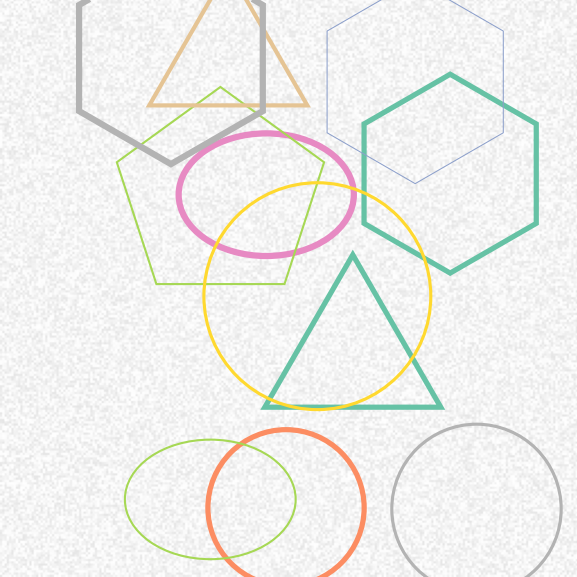[{"shape": "hexagon", "thickness": 2.5, "radius": 0.86, "center": [0.78, 0.698]}, {"shape": "triangle", "thickness": 2.5, "radius": 0.88, "center": [0.611, 0.382]}, {"shape": "circle", "thickness": 2.5, "radius": 0.68, "center": [0.495, 0.12]}, {"shape": "hexagon", "thickness": 0.5, "radius": 0.88, "center": [0.719, 0.857]}, {"shape": "oval", "thickness": 3, "radius": 0.76, "center": [0.461, 0.662]}, {"shape": "pentagon", "thickness": 1, "radius": 0.94, "center": [0.382, 0.66]}, {"shape": "oval", "thickness": 1, "radius": 0.74, "center": [0.364, 0.134]}, {"shape": "circle", "thickness": 1.5, "radius": 0.98, "center": [0.55, 0.486]}, {"shape": "triangle", "thickness": 2, "radius": 0.79, "center": [0.395, 0.896]}, {"shape": "hexagon", "thickness": 3, "radius": 0.92, "center": [0.296, 0.899]}, {"shape": "circle", "thickness": 1.5, "radius": 0.73, "center": [0.825, 0.118]}]